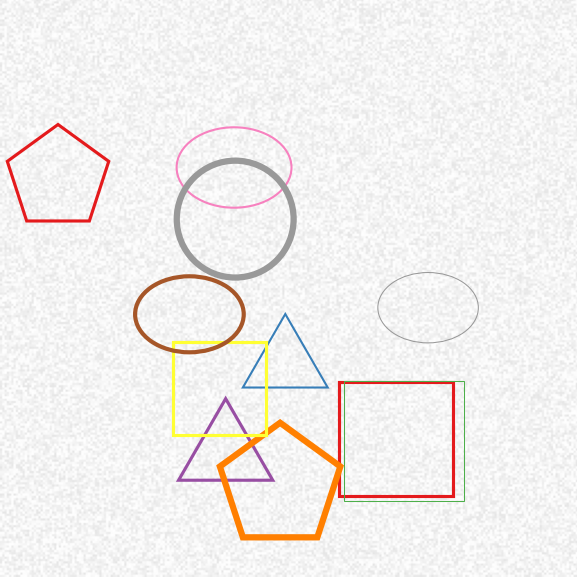[{"shape": "square", "thickness": 1.5, "radius": 0.5, "center": [0.686, 0.239]}, {"shape": "pentagon", "thickness": 1.5, "radius": 0.46, "center": [0.1, 0.691]}, {"shape": "triangle", "thickness": 1, "radius": 0.42, "center": [0.494, 0.371]}, {"shape": "square", "thickness": 0.5, "radius": 0.52, "center": [0.7, 0.235]}, {"shape": "triangle", "thickness": 1.5, "radius": 0.47, "center": [0.391, 0.215]}, {"shape": "pentagon", "thickness": 3, "radius": 0.55, "center": [0.485, 0.157]}, {"shape": "square", "thickness": 1.5, "radius": 0.4, "center": [0.38, 0.326]}, {"shape": "oval", "thickness": 2, "radius": 0.47, "center": [0.328, 0.455]}, {"shape": "oval", "thickness": 1, "radius": 0.5, "center": [0.405, 0.709]}, {"shape": "oval", "thickness": 0.5, "radius": 0.44, "center": [0.741, 0.466]}, {"shape": "circle", "thickness": 3, "radius": 0.51, "center": [0.407, 0.62]}]